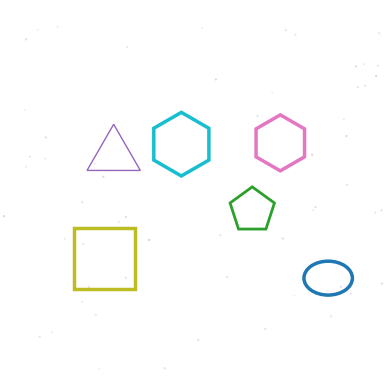[{"shape": "oval", "thickness": 2.5, "radius": 0.31, "center": [0.852, 0.278]}, {"shape": "pentagon", "thickness": 2, "radius": 0.3, "center": [0.655, 0.454]}, {"shape": "triangle", "thickness": 1, "radius": 0.4, "center": [0.295, 0.597]}, {"shape": "hexagon", "thickness": 2.5, "radius": 0.36, "center": [0.728, 0.629]}, {"shape": "square", "thickness": 2.5, "radius": 0.4, "center": [0.272, 0.328]}, {"shape": "hexagon", "thickness": 2.5, "radius": 0.41, "center": [0.471, 0.626]}]